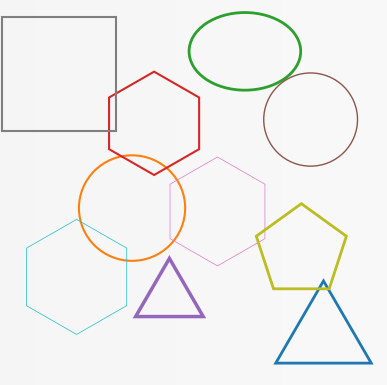[{"shape": "triangle", "thickness": 2, "radius": 0.71, "center": [0.835, 0.128]}, {"shape": "circle", "thickness": 1.5, "radius": 0.69, "center": [0.341, 0.46]}, {"shape": "oval", "thickness": 2, "radius": 0.72, "center": [0.632, 0.867]}, {"shape": "hexagon", "thickness": 1.5, "radius": 0.67, "center": [0.398, 0.68]}, {"shape": "triangle", "thickness": 2.5, "radius": 0.5, "center": [0.437, 0.228]}, {"shape": "circle", "thickness": 1, "radius": 0.61, "center": [0.802, 0.689]}, {"shape": "hexagon", "thickness": 0.5, "radius": 0.71, "center": [0.561, 0.451]}, {"shape": "square", "thickness": 1.5, "radius": 0.74, "center": [0.152, 0.807]}, {"shape": "pentagon", "thickness": 2, "radius": 0.61, "center": [0.778, 0.349]}, {"shape": "hexagon", "thickness": 0.5, "radius": 0.75, "center": [0.198, 0.281]}]